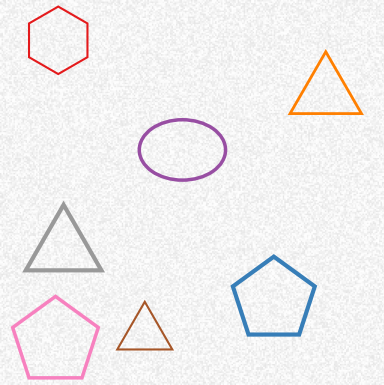[{"shape": "hexagon", "thickness": 1.5, "radius": 0.44, "center": [0.151, 0.895]}, {"shape": "pentagon", "thickness": 3, "radius": 0.56, "center": [0.711, 0.222]}, {"shape": "oval", "thickness": 2.5, "radius": 0.56, "center": [0.474, 0.611]}, {"shape": "triangle", "thickness": 2, "radius": 0.54, "center": [0.846, 0.759]}, {"shape": "triangle", "thickness": 1.5, "radius": 0.41, "center": [0.376, 0.134]}, {"shape": "pentagon", "thickness": 2.5, "radius": 0.58, "center": [0.144, 0.113]}, {"shape": "triangle", "thickness": 3, "radius": 0.57, "center": [0.165, 0.355]}]